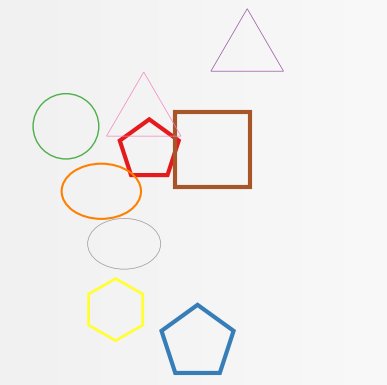[{"shape": "pentagon", "thickness": 3, "radius": 0.4, "center": [0.385, 0.61]}, {"shape": "pentagon", "thickness": 3, "radius": 0.49, "center": [0.51, 0.11]}, {"shape": "circle", "thickness": 1, "radius": 0.42, "center": [0.17, 0.672]}, {"shape": "triangle", "thickness": 0.5, "radius": 0.54, "center": [0.638, 0.869]}, {"shape": "oval", "thickness": 1.5, "radius": 0.51, "center": [0.261, 0.503]}, {"shape": "hexagon", "thickness": 2, "radius": 0.4, "center": [0.298, 0.196]}, {"shape": "square", "thickness": 3, "radius": 0.49, "center": [0.549, 0.611]}, {"shape": "triangle", "thickness": 0.5, "radius": 0.56, "center": [0.371, 0.702]}, {"shape": "oval", "thickness": 0.5, "radius": 0.47, "center": [0.32, 0.367]}]